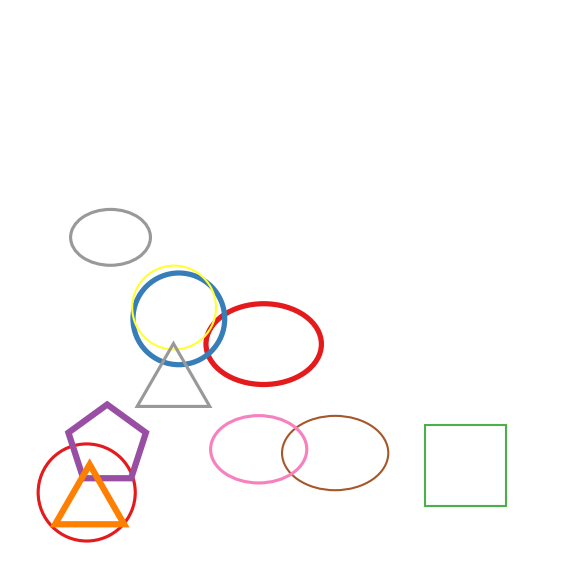[{"shape": "oval", "thickness": 2.5, "radius": 0.5, "center": [0.457, 0.403]}, {"shape": "circle", "thickness": 1.5, "radius": 0.42, "center": [0.15, 0.146]}, {"shape": "circle", "thickness": 2.5, "radius": 0.4, "center": [0.31, 0.447]}, {"shape": "square", "thickness": 1, "radius": 0.35, "center": [0.806, 0.193]}, {"shape": "pentagon", "thickness": 3, "radius": 0.35, "center": [0.186, 0.228]}, {"shape": "triangle", "thickness": 3, "radius": 0.34, "center": [0.155, 0.126]}, {"shape": "circle", "thickness": 1, "radius": 0.36, "center": [0.301, 0.467]}, {"shape": "oval", "thickness": 1, "radius": 0.46, "center": [0.58, 0.215]}, {"shape": "oval", "thickness": 1.5, "radius": 0.42, "center": [0.448, 0.221]}, {"shape": "triangle", "thickness": 1.5, "radius": 0.36, "center": [0.3, 0.332]}, {"shape": "oval", "thickness": 1.5, "radius": 0.35, "center": [0.191, 0.588]}]